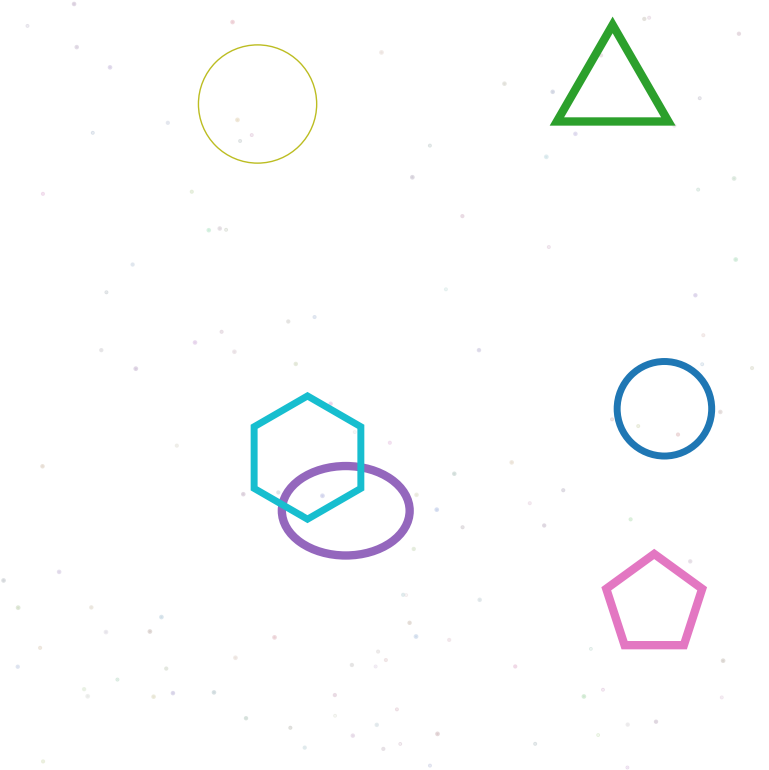[{"shape": "circle", "thickness": 2.5, "radius": 0.31, "center": [0.863, 0.469]}, {"shape": "triangle", "thickness": 3, "radius": 0.42, "center": [0.796, 0.884]}, {"shape": "oval", "thickness": 3, "radius": 0.41, "center": [0.449, 0.337]}, {"shape": "pentagon", "thickness": 3, "radius": 0.33, "center": [0.85, 0.215]}, {"shape": "circle", "thickness": 0.5, "radius": 0.38, "center": [0.334, 0.865]}, {"shape": "hexagon", "thickness": 2.5, "radius": 0.4, "center": [0.399, 0.406]}]